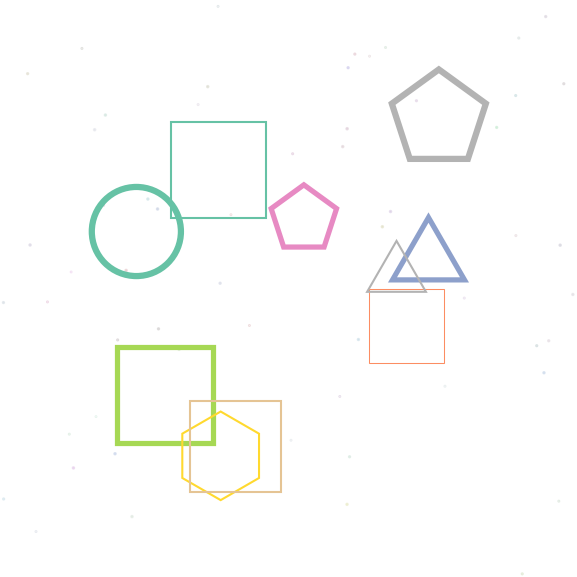[{"shape": "square", "thickness": 1, "radius": 0.41, "center": [0.378, 0.705]}, {"shape": "circle", "thickness": 3, "radius": 0.39, "center": [0.236, 0.598]}, {"shape": "square", "thickness": 0.5, "radius": 0.32, "center": [0.704, 0.435]}, {"shape": "triangle", "thickness": 2.5, "radius": 0.36, "center": [0.742, 0.55]}, {"shape": "pentagon", "thickness": 2.5, "radius": 0.3, "center": [0.526, 0.62]}, {"shape": "square", "thickness": 2.5, "radius": 0.42, "center": [0.286, 0.315]}, {"shape": "hexagon", "thickness": 1, "radius": 0.38, "center": [0.382, 0.21]}, {"shape": "square", "thickness": 1, "radius": 0.39, "center": [0.407, 0.226]}, {"shape": "pentagon", "thickness": 3, "radius": 0.43, "center": [0.76, 0.793]}, {"shape": "triangle", "thickness": 1, "radius": 0.29, "center": [0.687, 0.523]}]